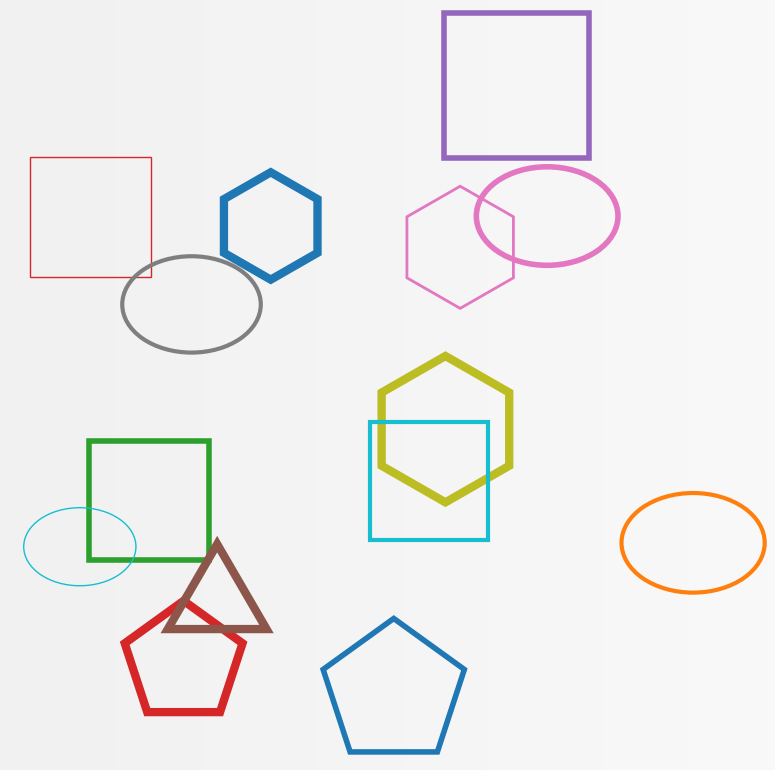[{"shape": "pentagon", "thickness": 2, "radius": 0.48, "center": [0.508, 0.101]}, {"shape": "hexagon", "thickness": 3, "radius": 0.35, "center": [0.349, 0.707]}, {"shape": "oval", "thickness": 1.5, "radius": 0.46, "center": [0.894, 0.295]}, {"shape": "square", "thickness": 2, "radius": 0.39, "center": [0.192, 0.35]}, {"shape": "square", "thickness": 0.5, "radius": 0.39, "center": [0.117, 0.718]}, {"shape": "pentagon", "thickness": 3, "radius": 0.4, "center": [0.237, 0.14]}, {"shape": "square", "thickness": 2, "radius": 0.47, "center": [0.667, 0.889]}, {"shape": "triangle", "thickness": 3, "radius": 0.37, "center": [0.28, 0.22]}, {"shape": "hexagon", "thickness": 1, "radius": 0.4, "center": [0.594, 0.679]}, {"shape": "oval", "thickness": 2, "radius": 0.46, "center": [0.706, 0.719]}, {"shape": "oval", "thickness": 1.5, "radius": 0.45, "center": [0.247, 0.605]}, {"shape": "hexagon", "thickness": 3, "radius": 0.48, "center": [0.575, 0.443]}, {"shape": "oval", "thickness": 0.5, "radius": 0.36, "center": [0.103, 0.29]}, {"shape": "square", "thickness": 1.5, "radius": 0.38, "center": [0.553, 0.375]}]